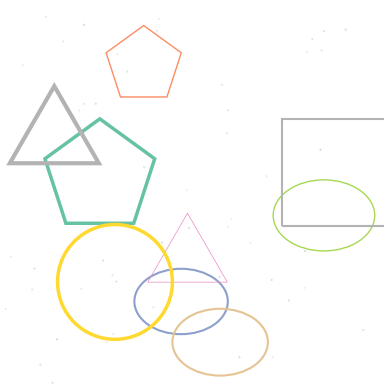[{"shape": "pentagon", "thickness": 2.5, "radius": 0.75, "center": [0.259, 0.541]}, {"shape": "pentagon", "thickness": 1, "radius": 0.51, "center": [0.373, 0.831]}, {"shape": "oval", "thickness": 1.5, "radius": 0.61, "center": [0.47, 0.217]}, {"shape": "triangle", "thickness": 0.5, "radius": 0.6, "center": [0.487, 0.327]}, {"shape": "oval", "thickness": 1, "radius": 0.66, "center": [0.841, 0.441]}, {"shape": "circle", "thickness": 2.5, "radius": 0.75, "center": [0.299, 0.268]}, {"shape": "oval", "thickness": 1.5, "radius": 0.62, "center": [0.572, 0.111]}, {"shape": "square", "thickness": 1.5, "radius": 0.69, "center": [0.871, 0.552]}, {"shape": "triangle", "thickness": 3, "radius": 0.67, "center": [0.141, 0.643]}]